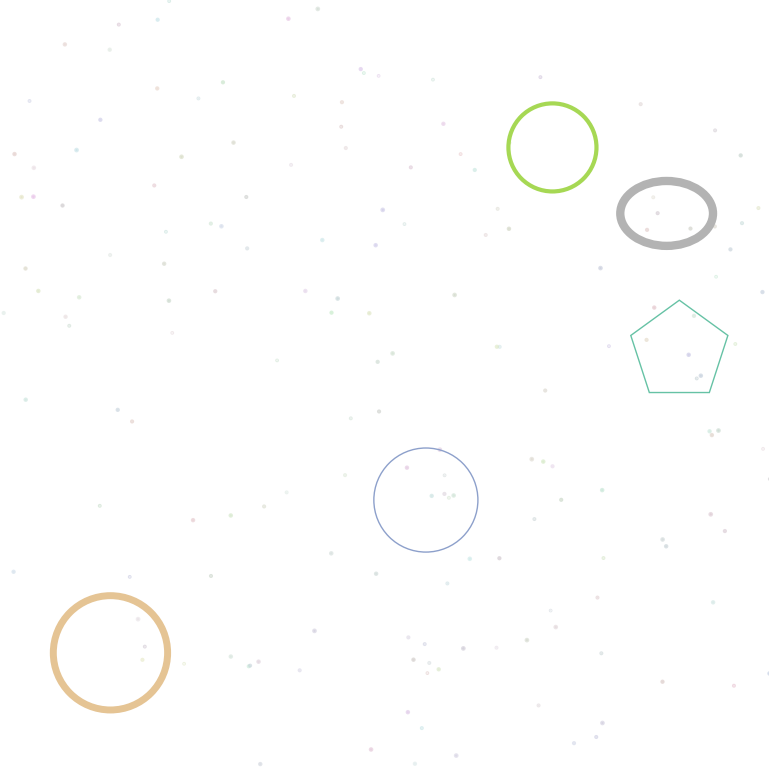[{"shape": "pentagon", "thickness": 0.5, "radius": 0.33, "center": [0.882, 0.544]}, {"shape": "circle", "thickness": 0.5, "radius": 0.34, "center": [0.553, 0.351]}, {"shape": "circle", "thickness": 1.5, "radius": 0.29, "center": [0.717, 0.809]}, {"shape": "circle", "thickness": 2.5, "radius": 0.37, "center": [0.143, 0.152]}, {"shape": "oval", "thickness": 3, "radius": 0.3, "center": [0.866, 0.723]}]